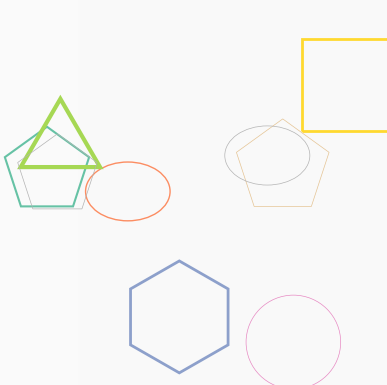[{"shape": "pentagon", "thickness": 1.5, "radius": 0.57, "center": [0.121, 0.556]}, {"shape": "oval", "thickness": 1, "radius": 0.55, "center": [0.33, 0.503]}, {"shape": "hexagon", "thickness": 2, "radius": 0.73, "center": [0.463, 0.177]}, {"shape": "circle", "thickness": 0.5, "radius": 0.61, "center": [0.757, 0.111]}, {"shape": "triangle", "thickness": 3, "radius": 0.59, "center": [0.156, 0.625]}, {"shape": "square", "thickness": 2, "radius": 0.6, "center": [0.899, 0.78]}, {"shape": "pentagon", "thickness": 0.5, "radius": 0.63, "center": [0.73, 0.566]}, {"shape": "pentagon", "thickness": 0.5, "radius": 0.54, "center": [0.148, 0.545]}, {"shape": "oval", "thickness": 0.5, "radius": 0.55, "center": [0.69, 0.596]}]